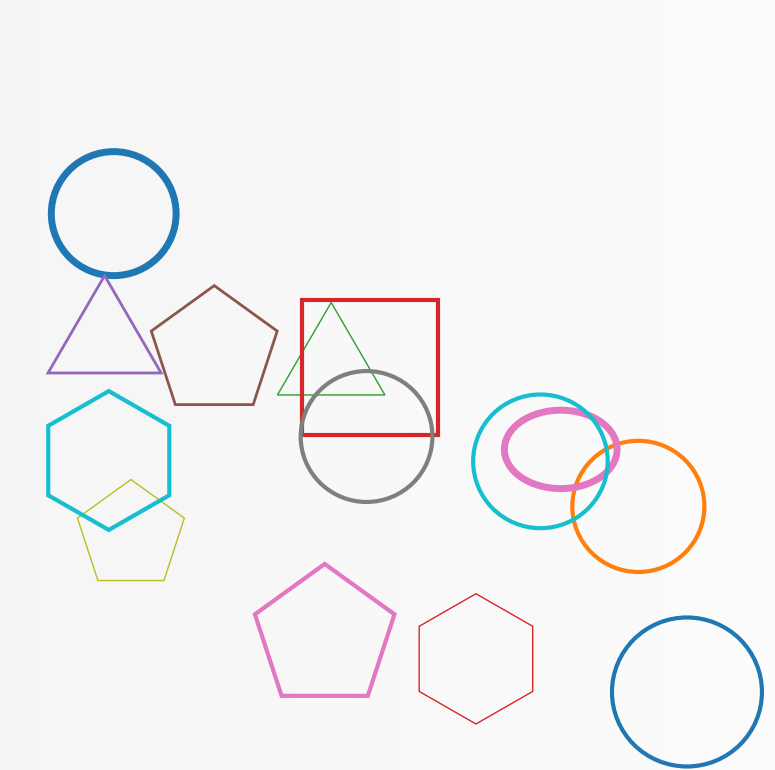[{"shape": "circle", "thickness": 1.5, "radius": 0.48, "center": [0.886, 0.101]}, {"shape": "circle", "thickness": 2.5, "radius": 0.4, "center": [0.147, 0.723]}, {"shape": "circle", "thickness": 1.5, "radius": 0.43, "center": [0.824, 0.342]}, {"shape": "triangle", "thickness": 0.5, "radius": 0.4, "center": [0.427, 0.527]}, {"shape": "square", "thickness": 1.5, "radius": 0.44, "center": [0.477, 0.522]}, {"shape": "hexagon", "thickness": 0.5, "radius": 0.42, "center": [0.614, 0.144]}, {"shape": "triangle", "thickness": 1, "radius": 0.42, "center": [0.135, 0.558]}, {"shape": "pentagon", "thickness": 1, "radius": 0.43, "center": [0.276, 0.544]}, {"shape": "pentagon", "thickness": 1.5, "radius": 0.47, "center": [0.419, 0.173]}, {"shape": "oval", "thickness": 2.5, "radius": 0.36, "center": [0.724, 0.416]}, {"shape": "circle", "thickness": 1.5, "radius": 0.42, "center": [0.473, 0.433]}, {"shape": "pentagon", "thickness": 0.5, "radius": 0.36, "center": [0.169, 0.305]}, {"shape": "hexagon", "thickness": 1.5, "radius": 0.45, "center": [0.14, 0.402]}, {"shape": "circle", "thickness": 1.5, "radius": 0.43, "center": [0.697, 0.401]}]